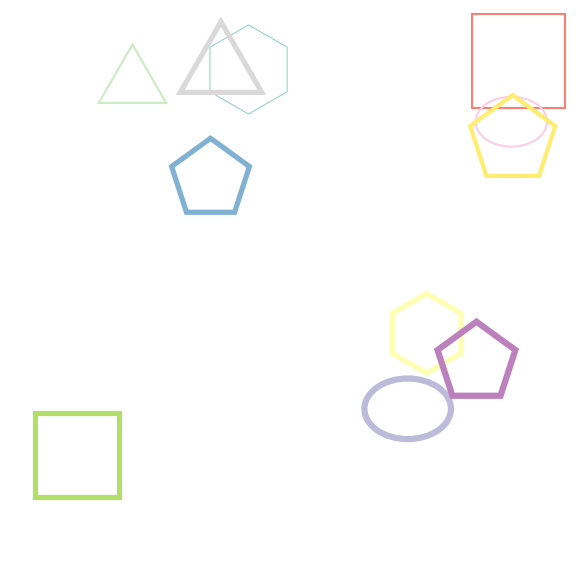[{"shape": "hexagon", "thickness": 0.5, "radius": 0.39, "center": [0.43, 0.879]}, {"shape": "hexagon", "thickness": 2.5, "radius": 0.34, "center": [0.739, 0.422]}, {"shape": "oval", "thickness": 3, "radius": 0.37, "center": [0.706, 0.291]}, {"shape": "square", "thickness": 1, "radius": 0.4, "center": [0.898, 0.894]}, {"shape": "pentagon", "thickness": 2.5, "radius": 0.35, "center": [0.365, 0.689]}, {"shape": "square", "thickness": 2.5, "radius": 0.36, "center": [0.133, 0.212]}, {"shape": "oval", "thickness": 1, "radius": 0.31, "center": [0.885, 0.788]}, {"shape": "triangle", "thickness": 2.5, "radius": 0.41, "center": [0.383, 0.88]}, {"shape": "pentagon", "thickness": 3, "radius": 0.35, "center": [0.825, 0.371]}, {"shape": "triangle", "thickness": 1, "radius": 0.34, "center": [0.229, 0.855]}, {"shape": "pentagon", "thickness": 2, "radius": 0.39, "center": [0.888, 0.757]}]